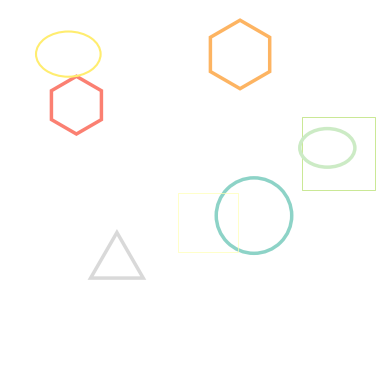[{"shape": "circle", "thickness": 2.5, "radius": 0.49, "center": [0.66, 0.44]}, {"shape": "square", "thickness": 0.5, "radius": 0.39, "center": [0.541, 0.422]}, {"shape": "hexagon", "thickness": 2.5, "radius": 0.37, "center": [0.198, 0.727]}, {"shape": "hexagon", "thickness": 2.5, "radius": 0.44, "center": [0.623, 0.859]}, {"shape": "square", "thickness": 0.5, "radius": 0.47, "center": [0.88, 0.601]}, {"shape": "triangle", "thickness": 2.5, "radius": 0.39, "center": [0.304, 0.317]}, {"shape": "oval", "thickness": 2.5, "radius": 0.36, "center": [0.85, 0.616]}, {"shape": "oval", "thickness": 1.5, "radius": 0.42, "center": [0.177, 0.859]}]